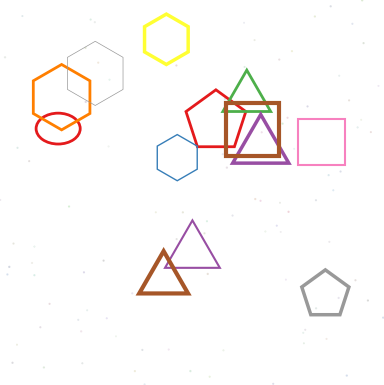[{"shape": "oval", "thickness": 2, "radius": 0.29, "center": [0.151, 0.666]}, {"shape": "pentagon", "thickness": 2, "radius": 0.41, "center": [0.561, 0.685]}, {"shape": "hexagon", "thickness": 1, "radius": 0.3, "center": [0.46, 0.591]}, {"shape": "triangle", "thickness": 2, "radius": 0.36, "center": [0.641, 0.746]}, {"shape": "triangle", "thickness": 1.5, "radius": 0.41, "center": [0.5, 0.345]}, {"shape": "triangle", "thickness": 2.5, "radius": 0.42, "center": [0.677, 0.618]}, {"shape": "hexagon", "thickness": 2, "radius": 0.42, "center": [0.16, 0.748]}, {"shape": "hexagon", "thickness": 2.5, "radius": 0.33, "center": [0.432, 0.898]}, {"shape": "triangle", "thickness": 3, "radius": 0.37, "center": [0.425, 0.274]}, {"shape": "square", "thickness": 3, "radius": 0.34, "center": [0.656, 0.664]}, {"shape": "square", "thickness": 1.5, "radius": 0.3, "center": [0.836, 0.631]}, {"shape": "pentagon", "thickness": 2.5, "radius": 0.32, "center": [0.845, 0.235]}, {"shape": "hexagon", "thickness": 0.5, "radius": 0.42, "center": [0.247, 0.809]}]